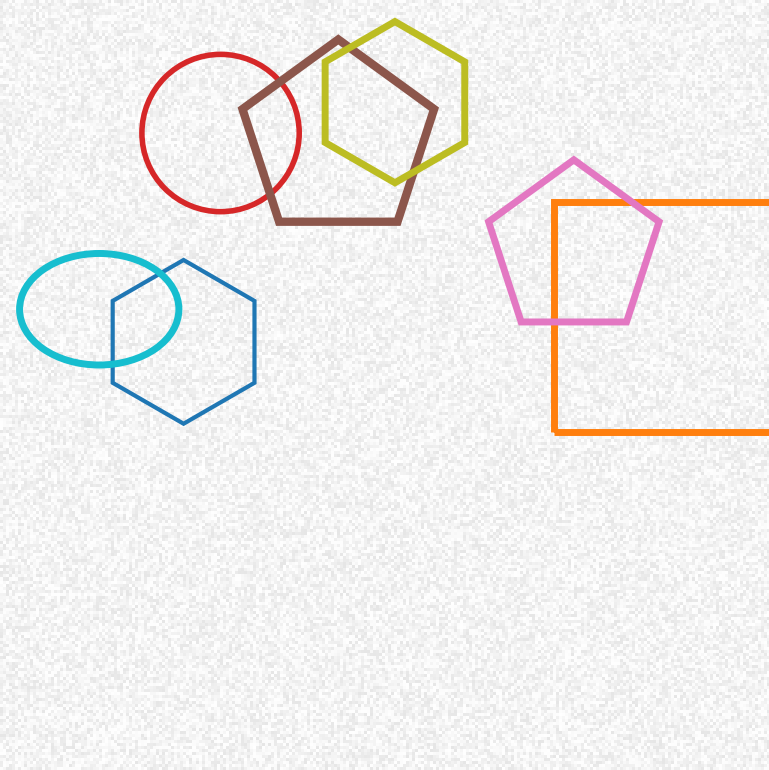[{"shape": "hexagon", "thickness": 1.5, "radius": 0.53, "center": [0.238, 0.556]}, {"shape": "square", "thickness": 2.5, "radius": 0.75, "center": [0.869, 0.589]}, {"shape": "circle", "thickness": 2, "radius": 0.51, "center": [0.286, 0.827]}, {"shape": "pentagon", "thickness": 3, "radius": 0.65, "center": [0.439, 0.818]}, {"shape": "pentagon", "thickness": 2.5, "radius": 0.58, "center": [0.745, 0.676]}, {"shape": "hexagon", "thickness": 2.5, "radius": 0.52, "center": [0.513, 0.867]}, {"shape": "oval", "thickness": 2.5, "radius": 0.52, "center": [0.129, 0.598]}]